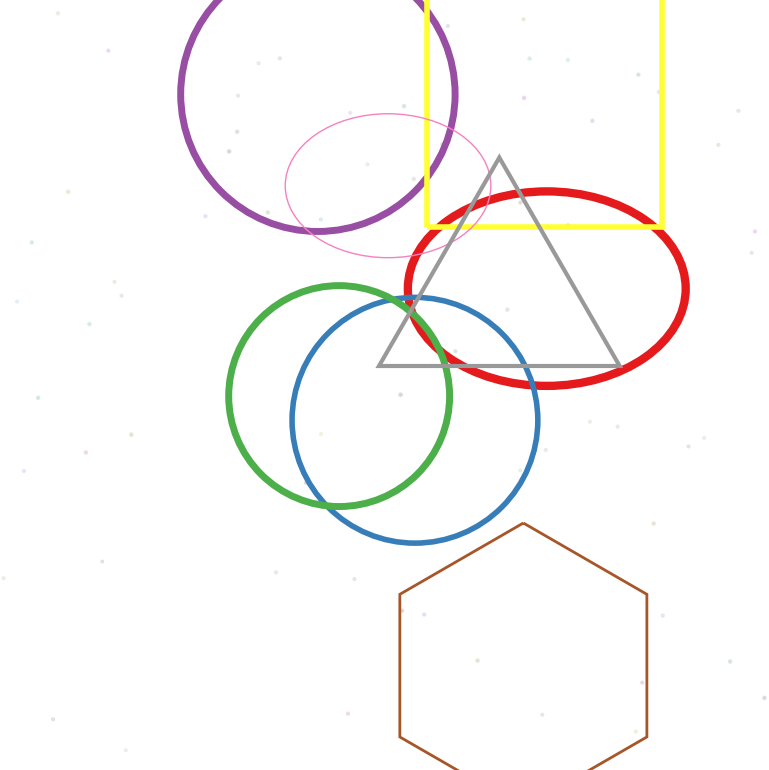[{"shape": "oval", "thickness": 3, "radius": 0.9, "center": [0.71, 0.625]}, {"shape": "circle", "thickness": 2, "radius": 0.8, "center": [0.539, 0.454]}, {"shape": "circle", "thickness": 2.5, "radius": 0.72, "center": [0.44, 0.486]}, {"shape": "circle", "thickness": 2.5, "radius": 0.89, "center": [0.413, 0.878]}, {"shape": "square", "thickness": 2, "radius": 0.77, "center": [0.707, 0.859]}, {"shape": "hexagon", "thickness": 1, "radius": 0.93, "center": [0.68, 0.136]}, {"shape": "oval", "thickness": 0.5, "radius": 0.67, "center": [0.504, 0.759]}, {"shape": "triangle", "thickness": 1.5, "radius": 0.9, "center": [0.648, 0.615]}]